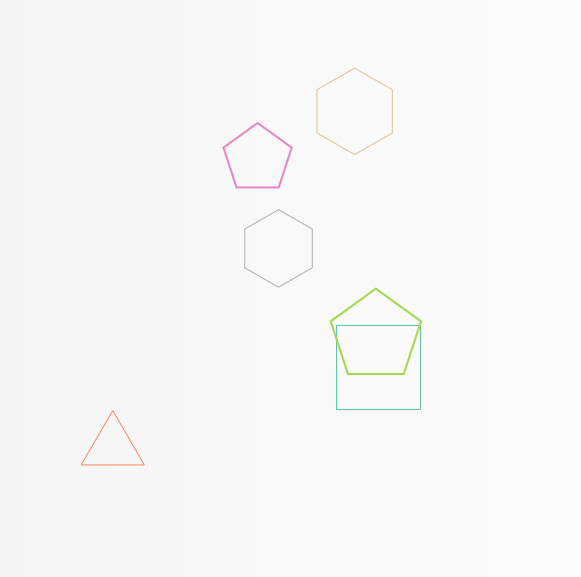[{"shape": "square", "thickness": 0.5, "radius": 0.36, "center": [0.65, 0.364]}, {"shape": "triangle", "thickness": 0.5, "radius": 0.31, "center": [0.194, 0.225]}, {"shape": "pentagon", "thickness": 1, "radius": 0.31, "center": [0.443, 0.724]}, {"shape": "pentagon", "thickness": 1, "radius": 0.41, "center": [0.647, 0.418]}, {"shape": "hexagon", "thickness": 0.5, "radius": 0.37, "center": [0.61, 0.806]}, {"shape": "hexagon", "thickness": 0.5, "radius": 0.34, "center": [0.479, 0.569]}]